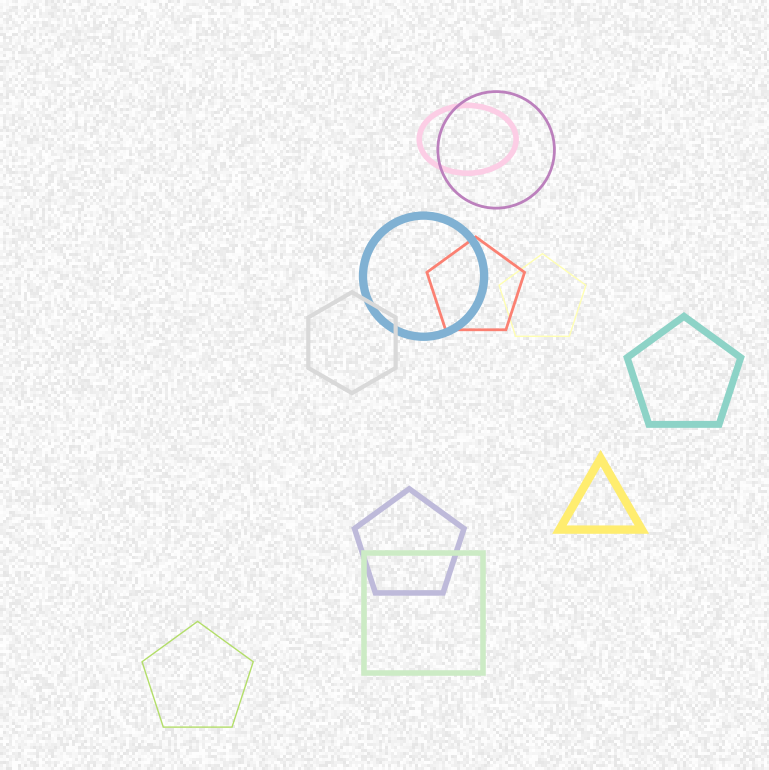[{"shape": "pentagon", "thickness": 2.5, "radius": 0.39, "center": [0.888, 0.512]}, {"shape": "pentagon", "thickness": 0.5, "radius": 0.3, "center": [0.705, 0.611]}, {"shape": "pentagon", "thickness": 2, "radius": 0.37, "center": [0.531, 0.29]}, {"shape": "pentagon", "thickness": 1, "radius": 0.33, "center": [0.618, 0.626]}, {"shape": "circle", "thickness": 3, "radius": 0.39, "center": [0.55, 0.641]}, {"shape": "pentagon", "thickness": 0.5, "radius": 0.38, "center": [0.257, 0.117]}, {"shape": "oval", "thickness": 2, "radius": 0.31, "center": [0.607, 0.819]}, {"shape": "hexagon", "thickness": 1.5, "radius": 0.33, "center": [0.457, 0.555]}, {"shape": "circle", "thickness": 1, "radius": 0.38, "center": [0.644, 0.805]}, {"shape": "square", "thickness": 2, "radius": 0.39, "center": [0.55, 0.204]}, {"shape": "triangle", "thickness": 3, "radius": 0.31, "center": [0.78, 0.343]}]